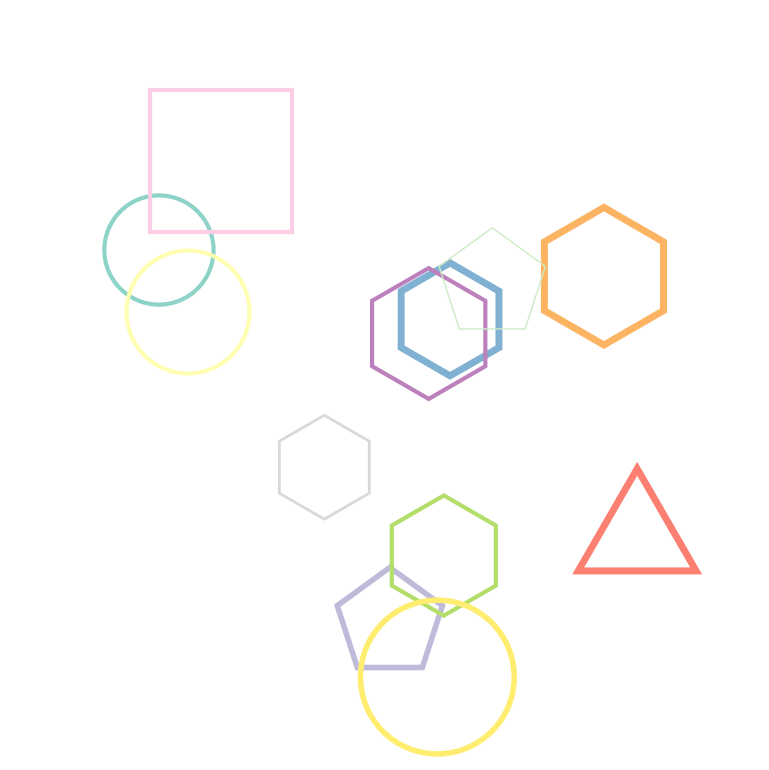[{"shape": "circle", "thickness": 1.5, "radius": 0.35, "center": [0.206, 0.675]}, {"shape": "circle", "thickness": 1.5, "radius": 0.4, "center": [0.244, 0.595]}, {"shape": "pentagon", "thickness": 2, "radius": 0.36, "center": [0.506, 0.191]}, {"shape": "triangle", "thickness": 2.5, "radius": 0.44, "center": [0.828, 0.303]}, {"shape": "hexagon", "thickness": 2.5, "radius": 0.37, "center": [0.585, 0.585]}, {"shape": "hexagon", "thickness": 2.5, "radius": 0.45, "center": [0.784, 0.641]}, {"shape": "hexagon", "thickness": 1.5, "radius": 0.39, "center": [0.576, 0.279]}, {"shape": "square", "thickness": 1.5, "radius": 0.46, "center": [0.287, 0.791]}, {"shape": "hexagon", "thickness": 1, "radius": 0.34, "center": [0.421, 0.393]}, {"shape": "hexagon", "thickness": 1.5, "radius": 0.42, "center": [0.557, 0.567]}, {"shape": "pentagon", "thickness": 0.5, "radius": 0.36, "center": [0.639, 0.632]}, {"shape": "circle", "thickness": 2, "radius": 0.5, "center": [0.568, 0.121]}]